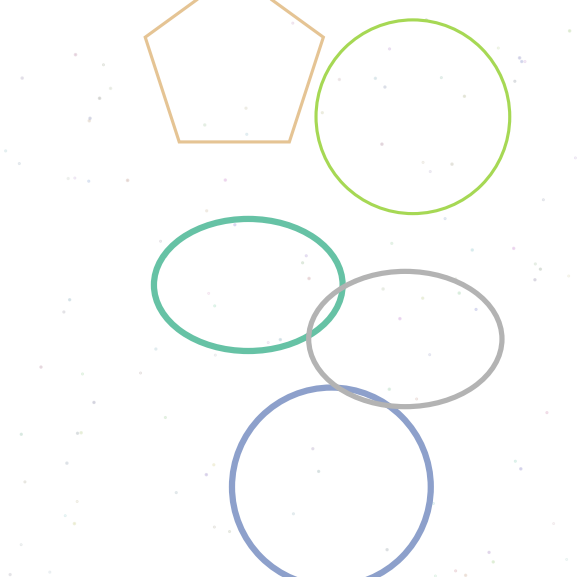[{"shape": "oval", "thickness": 3, "radius": 0.82, "center": [0.43, 0.506]}, {"shape": "circle", "thickness": 3, "radius": 0.86, "center": [0.574, 0.156]}, {"shape": "circle", "thickness": 1.5, "radius": 0.84, "center": [0.715, 0.797]}, {"shape": "pentagon", "thickness": 1.5, "radius": 0.81, "center": [0.406, 0.885]}, {"shape": "oval", "thickness": 2.5, "radius": 0.84, "center": [0.702, 0.412]}]